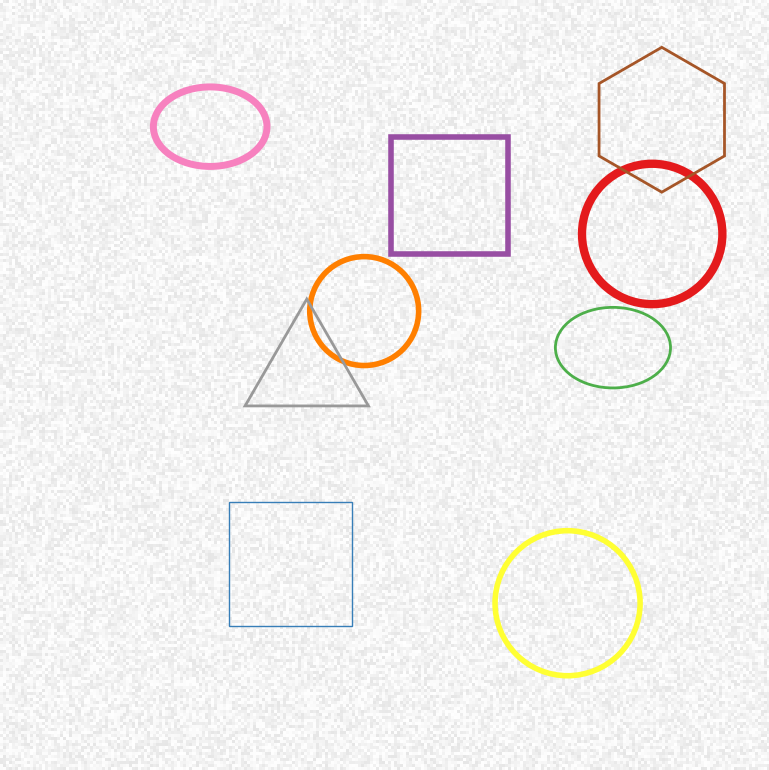[{"shape": "circle", "thickness": 3, "radius": 0.46, "center": [0.847, 0.696]}, {"shape": "square", "thickness": 0.5, "radius": 0.4, "center": [0.377, 0.267]}, {"shape": "oval", "thickness": 1, "radius": 0.37, "center": [0.796, 0.549]}, {"shape": "square", "thickness": 2, "radius": 0.38, "center": [0.584, 0.746]}, {"shape": "circle", "thickness": 2, "radius": 0.35, "center": [0.473, 0.596]}, {"shape": "circle", "thickness": 2, "radius": 0.47, "center": [0.737, 0.217]}, {"shape": "hexagon", "thickness": 1, "radius": 0.47, "center": [0.859, 0.844]}, {"shape": "oval", "thickness": 2.5, "radius": 0.37, "center": [0.273, 0.835]}, {"shape": "triangle", "thickness": 1, "radius": 0.46, "center": [0.398, 0.519]}]